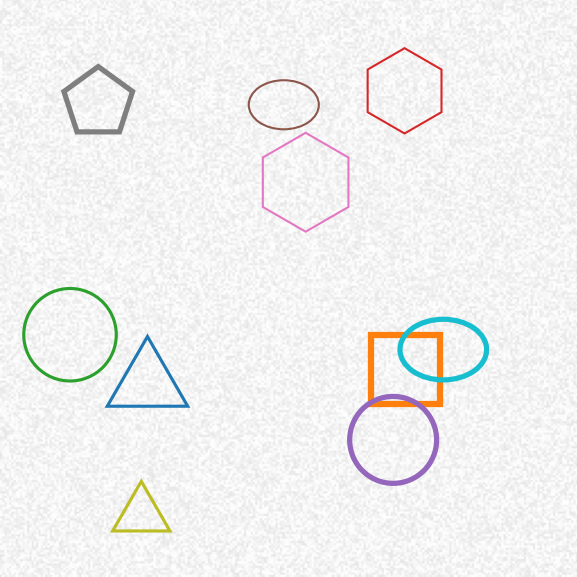[{"shape": "triangle", "thickness": 1.5, "radius": 0.4, "center": [0.255, 0.336]}, {"shape": "square", "thickness": 3, "radius": 0.3, "center": [0.703, 0.36]}, {"shape": "circle", "thickness": 1.5, "radius": 0.4, "center": [0.121, 0.419]}, {"shape": "hexagon", "thickness": 1, "radius": 0.37, "center": [0.701, 0.842]}, {"shape": "circle", "thickness": 2.5, "radius": 0.38, "center": [0.681, 0.237]}, {"shape": "oval", "thickness": 1, "radius": 0.3, "center": [0.491, 0.818]}, {"shape": "hexagon", "thickness": 1, "radius": 0.43, "center": [0.529, 0.684]}, {"shape": "pentagon", "thickness": 2.5, "radius": 0.31, "center": [0.17, 0.821]}, {"shape": "triangle", "thickness": 1.5, "radius": 0.29, "center": [0.245, 0.108]}, {"shape": "oval", "thickness": 2.5, "radius": 0.38, "center": [0.768, 0.394]}]